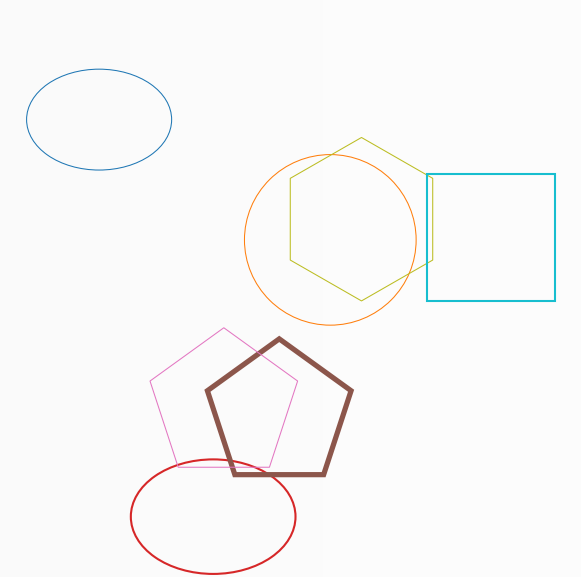[{"shape": "oval", "thickness": 0.5, "radius": 0.62, "center": [0.171, 0.792]}, {"shape": "circle", "thickness": 0.5, "radius": 0.74, "center": [0.568, 0.584]}, {"shape": "oval", "thickness": 1, "radius": 0.71, "center": [0.367, 0.104]}, {"shape": "pentagon", "thickness": 2.5, "radius": 0.65, "center": [0.48, 0.282]}, {"shape": "pentagon", "thickness": 0.5, "radius": 0.67, "center": [0.385, 0.298]}, {"shape": "hexagon", "thickness": 0.5, "radius": 0.71, "center": [0.622, 0.62]}, {"shape": "square", "thickness": 1, "radius": 0.55, "center": [0.845, 0.588]}]